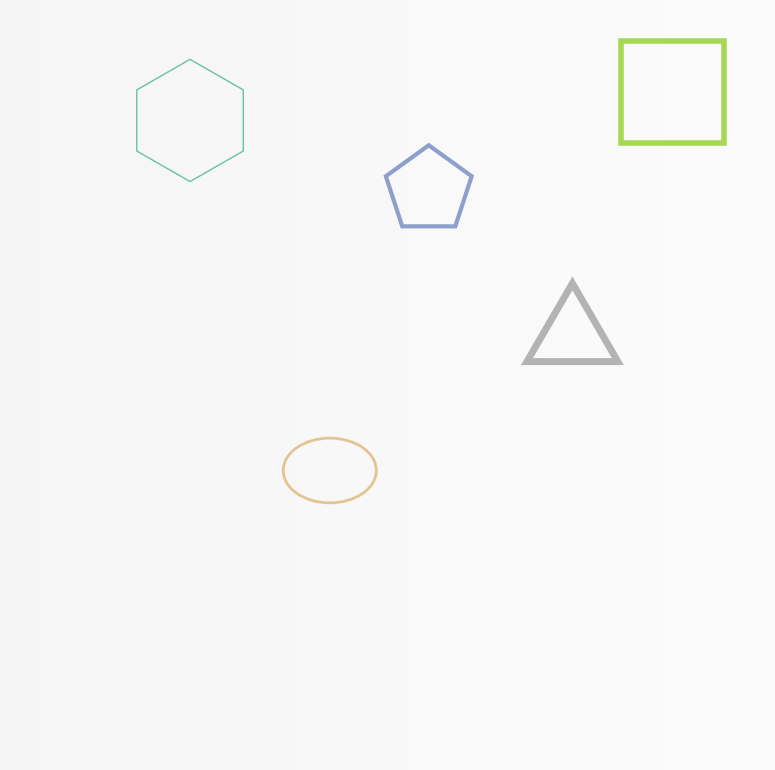[{"shape": "hexagon", "thickness": 0.5, "radius": 0.4, "center": [0.245, 0.844]}, {"shape": "pentagon", "thickness": 1.5, "radius": 0.29, "center": [0.553, 0.753]}, {"shape": "square", "thickness": 2, "radius": 0.33, "center": [0.868, 0.88]}, {"shape": "oval", "thickness": 1, "radius": 0.3, "center": [0.426, 0.389]}, {"shape": "triangle", "thickness": 2.5, "radius": 0.34, "center": [0.739, 0.564]}]